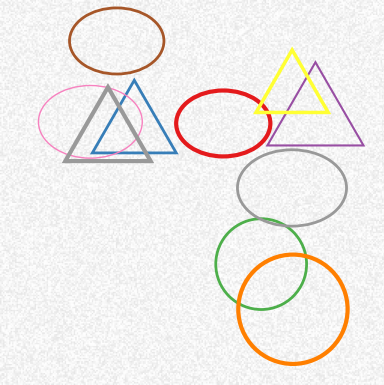[{"shape": "oval", "thickness": 3, "radius": 0.61, "center": [0.58, 0.679]}, {"shape": "triangle", "thickness": 2, "radius": 0.63, "center": [0.349, 0.666]}, {"shape": "circle", "thickness": 2, "radius": 0.59, "center": [0.678, 0.314]}, {"shape": "triangle", "thickness": 1.5, "radius": 0.72, "center": [0.819, 0.694]}, {"shape": "circle", "thickness": 3, "radius": 0.71, "center": [0.761, 0.197]}, {"shape": "triangle", "thickness": 2.5, "radius": 0.54, "center": [0.759, 0.762]}, {"shape": "oval", "thickness": 2, "radius": 0.61, "center": [0.303, 0.894]}, {"shape": "oval", "thickness": 1, "radius": 0.67, "center": [0.235, 0.684]}, {"shape": "triangle", "thickness": 3, "radius": 0.64, "center": [0.28, 0.646]}, {"shape": "oval", "thickness": 2, "radius": 0.71, "center": [0.758, 0.512]}]